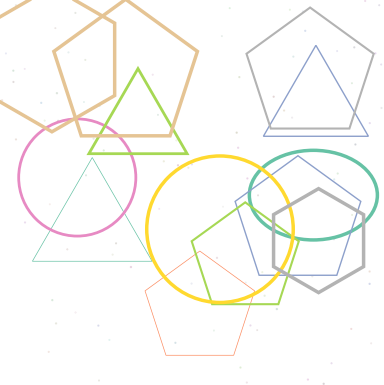[{"shape": "triangle", "thickness": 0.5, "radius": 0.9, "center": [0.24, 0.411]}, {"shape": "oval", "thickness": 2.5, "radius": 0.83, "center": [0.814, 0.493]}, {"shape": "pentagon", "thickness": 0.5, "radius": 0.75, "center": [0.519, 0.198]}, {"shape": "pentagon", "thickness": 1, "radius": 0.86, "center": [0.774, 0.424]}, {"shape": "triangle", "thickness": 1, "radius": 0.79, "center": [0.821, 0.725]}, {"shape": "circle", "thickness": 2, "radius": 0.76, "center": [0.201, 0.539]}, {"shape": "triangle", "thickness": 2, "radius": 0.74, "center": [0.358, 0.674]}, {"shape": "pentagon", "thickness": 1.5, "radius": 0.73, "center": [0.637, 0.328]}, {"shape": "circle", "thickness": 2.5, "radius": 0.95, "center": [0.571, 0.405]}, {"shape": "hexagon", "thickness": 2.5, "radius": 0.94, "center": [0.135, 0.846]}, {"shape": "pentagon", "thickness": 2.5, "radius": 0.98, "center": [0.326, 0.806]}, {"shape": "pentagon", "thickness": 1.5, "radius": 0.87, "center": [0.805, 0.807]}, {"shape": "hexagon", "thickness": 2.5, "radius": 0.67, "center": [0.827, 0.375]}]